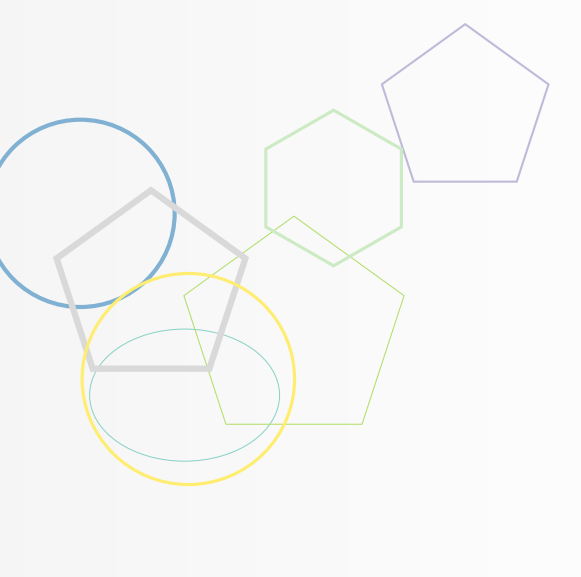[{"shape": "oval", "thickness": 0.5, "radius": 0.82, "center": [0.318, 0.315]}, {"shape": "pentagon", "thickness": 1, "radius": 0.75, "center": [0.8, 0.807]}, {"shape": "circle", "thickness": 2, "radius": 0.81, "center": [0.138, 0.63]}, {"shape": "pentagon", "thickness": 0.5, "radius": 1.0, "center": [0.506, 0.426]}, {"shape": "pentagon", "thickness": 3, "radius": 0.85, "center": [0.26, 0.499]}, {"shape": "hexagon", "thickness": 1.5, "radius": 0.67, "center": [0.574, 0.674]}, {"shape": "circle", "thickness": 1.5, "radius": 0.91, "center": [0.324, 0.343]}]